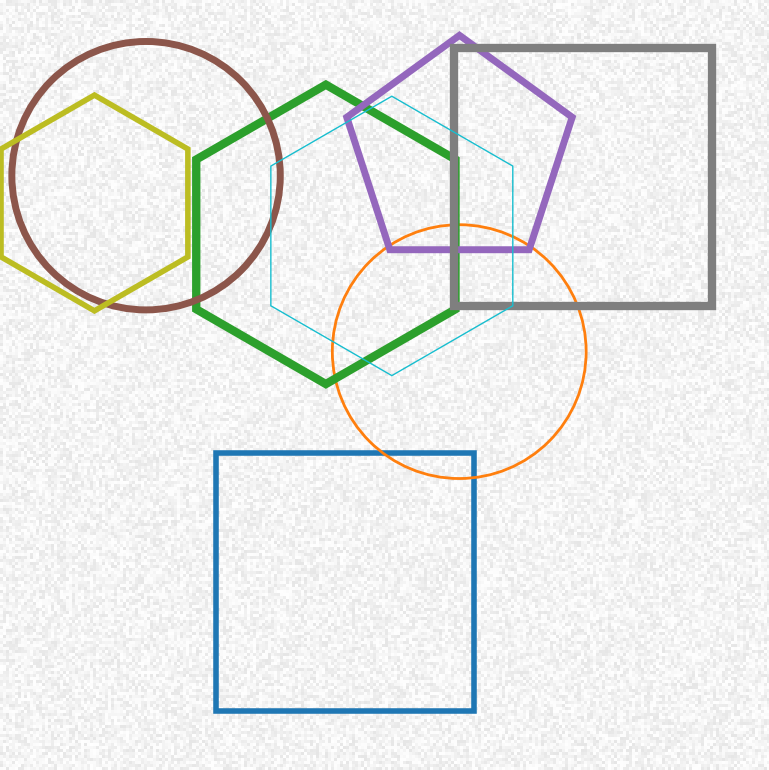[{"shape": "square", "thickness": 2, "radius": 0.84, "center": [0.449, 0.244]}, {"shape": "circle", "thickness": 1, "radius": 0.82, "center": [0.596, 0.543]}, {"shape": "hexagon", "thickness": 3, "radius": 0.97, "center": [0.423, 0.696]}, {"shape": "pentagon", "thickness": 2.5, "radius": 0.77, "center": [0.597, 0.8]}, {"shape": "circle", "thickness": 2.5, "radius": 0.87, "center": [0.19, 0.772]}, {"shape": "square", "thickness": 3, "radius": 0.84, "center": [0.757, 0.77]}, {"shape": "hexagon", "thickness": 2, "radius": 0.7, "center": [0.123, 0.736]}, {"shape": "hexagon", "thickness": 0.5, "radius": 0.91, "center": [0.509, 0.694]}]